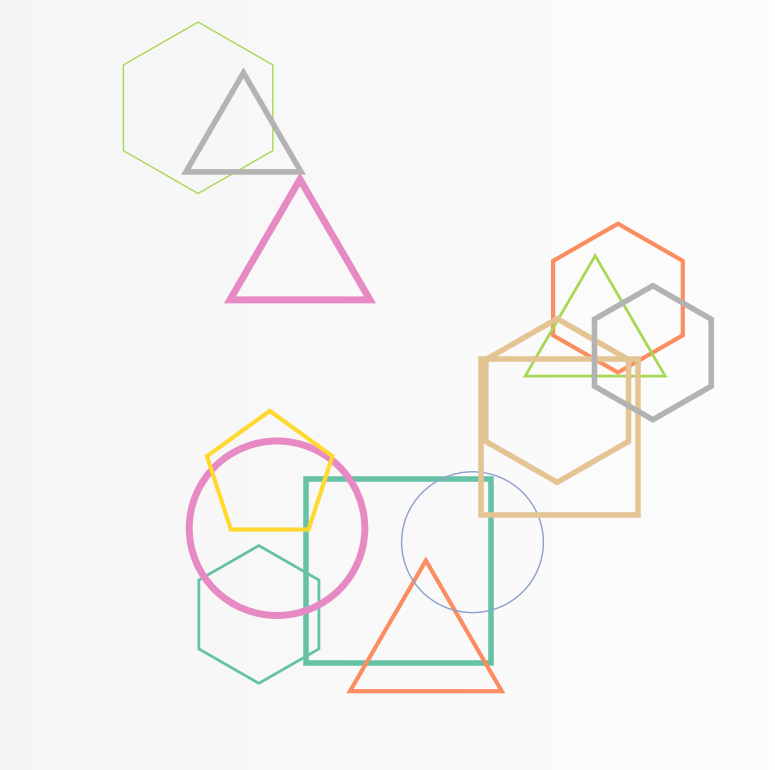[{"shape": "hexagon", "thickness": 1, "radius": 0.45, "center": [0.334, 0.202]}, {"shape": "square", "thickness": 2, "radius": 0.6, "center": [0.514, 0.259]}, {"shape": "hexagon", "thickness": 1.5, "radius": 0.48, "center": [0.797, 0.613]}, {"shape": "triangle", "thickness": 1.5, "radius": 0.57, "center": [0.55, 0.159]}, {"shape": "circle", "thickness": 0.5, "radius": 0.46, "center": [0.61, 0.296]}, {"shape": "triangle", "thickness": 2.5, "radius": 0.52, "center": [0.387, 0.663]}, {"shape": "circle", "thickness": 2.5, "radius": 0.57, "center": [0.357, 0.314]}, {"shape": "hexagon", "thickness": 0.5, "radius": 0.56, "center": [0.256, 0.86]}, {"shape": "triangle", "thickness": 1, "radius": 0.52, "center": [0.768, 0.564]}, {"shape": "pentagon", "thickness": 1.5, "radius": 0.43, "center": [0.348, 0.381]}, {"shape": "square", "thickness": 2, "radius": 0.51, "center": [0.722, 0.432]}, {"shape": "hexagon", "thickness": 2, "radius": 0.53, "center": [0.719, 0.48]}, {"shape": "triangle", "thickness": 2, "radius": 0.43, "center": [0.314, 0.82]}, {"shape": "hexagon", "thickness": 2, "radius": 0.43, "center": [0.842, 0.542]}]